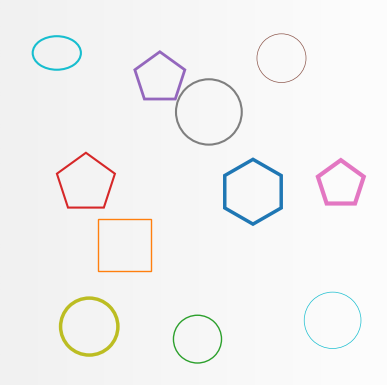[{"shape": "hexagon", "thickness": 2.5, "radius": 0.42, "center": [0.653, 0.502]}, {"shape": "square", "thickness": 1, "radius": 0.34, "center": [0.322, 0.364]}, {"shape": "circle", "thickness": 1, "radius": 0.31, "center": [0.51, 0.119]}, {"shape": "pentagon", "thickness": 1.5, "radius": 0.39, "center": [0.222, 0.524]}, {"shape": "pentagon", "thickness": 2, "radius": 0.34, "center": [0.412, 0.798]}, {"shape": "circle", "thickness": 0.5, "radius": 0.32, "center": [0.726, 0.849]}, {"shape": "pentagon", "thickness": 3, "radius": 0.31, "center": [0.88, 0.522]}, {"shape": "circle", "thickness": 1.5, "radius": 0.42, "center": [0.539, 0.709]}, {"shape": "circle", "thickness": 2.5, "radius": 0.37, "center": [0.23, 0.152]}, {"shape": "oval", "thickness": 1.5, "radius": 0.31, "center": [0.147, 0.862]}, {"shape": "circle", "thickness": 0.5, "radius": 0.37, "center": [0.858, 0.168]}]